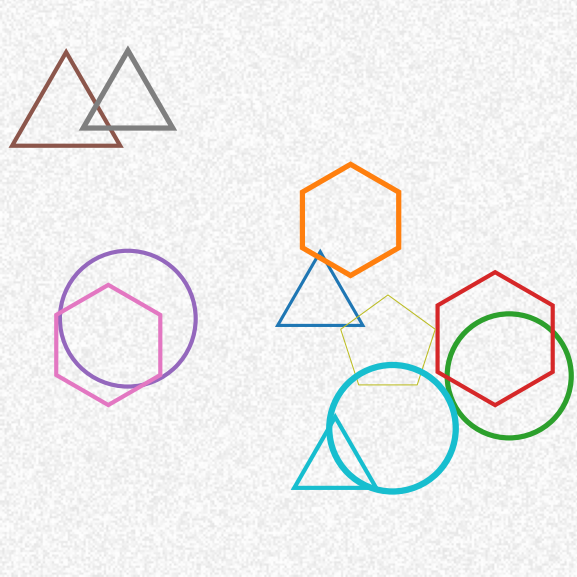[{"shape": "triangle", "thickness": 1.5, "radius": 0.43, "center": [0.555, 0.478]}, {"shape": "hexagon", "thickness": 2.5, "radius": 0.48, "center": [0.607, 0.618]}, {"shape": "circle", "thickness": 2.5, "radius": 0.54, "center": [0.882, 0.348]}, {"shape": "hexagon", "thickness": 2, "radius": 0.58, "center": [0.857, 0.413]}, {"shape": "circle", "thickness": 2, "radius": 0.59, "center": [0.221, 0.447]}, {"shape": "triangle", "thickness": 2, "radius": 0.54, "center": [0.115, 0.801]}, {"shape": "hexagon", "thickness": 2, "radius": 0.52, "center": [0.187, 0.402]}, {"shape": "triangle", "thickness": 2.5, "radius": 0.45, "center": [0.222, 0.822]}, {"shape": "pentagon", "thickness": 0.5, "radius": 0.43, "center": [0.672, 0.402]}, {"shape": "triangle", "thickness": 2, "radius": 0.41, "center": [0.58, 0.195]}, {"shape": "circle", "thickness": 3, "radius": 0.55, "center": [0.68, 0.258]}]